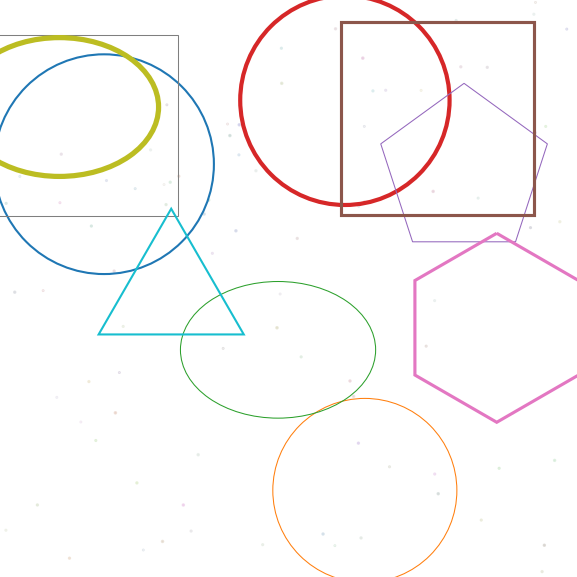[{"shape": "circle", "thickness": 1, "radius": 0.95, "center": [0.18, 0.715]}, {"shape": "circle", "thickness": 0.5, "radius": 0.8, "center": [0.632, 0.15]}, {"shape": "oval", "thickness": 0.5, "radius": 0.85, "center": [0.481, 0.393]}, {"shape": "circle", "thickness": 2, "radius": 0.91, "center": [0.597, 0.825]}, {"shape": "pentagon", "thickness": 0.5, "radius": 0.76, "center": [0.804, 0.703]}, {"shape": "square", "thickness": 1.5, "radius": 0.83, "center": [0.758, 0.794]}, {"shape": "hexagon", "thickness": 1.5, "radius": 0.82, "center": [0.86, 0.432]}, {"shape": "square", "thickness": 0.5, "radius": 0.78, "center": [0.152, 0.782]}, {"shape": "oval", "thickness": 2.5, "radius": 0.86, "center": [0.103, 0.814]}, {"shape": "triangle", "thickness": 1, "radius": 0.73, "center": [0.296, 0.493]}]